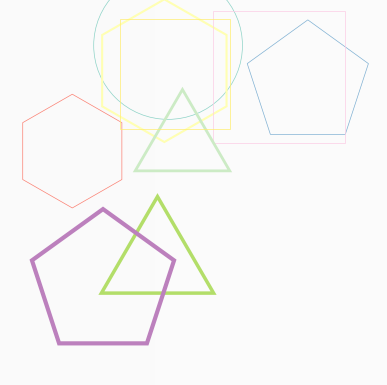[{"shape": "circle", "thickness": 0.5, "radius": 0.96, "center": [0.434, 0.882]}, {"shape": "hexagon", "thickness": 1.5, "radius": 0.93, "center": [0.424, 0.816]}, {"shape": "hexagon", "thickness": 0.5, "radius": 0.74, "center": [0.187, 0.608]}, {"shape": "pentagon", "thickness": 0.5, "radius": 0.82, "center": [0.794, 0.784]}, {"shape": "triangle", "thickness": 2.5, "radius": 0.84, "center": [0.406, 0.322]}, {"shape": "square", "thickness": 0.5, "radius": 0.85, "center": [0.721, 0.8]}, {"shape": "pentagon", "thickness": 3, "radius": 0.96, "center": [0.266, 0.264]}, {"shape": "triangle", "thickness": 2, "radius": 0.7, "center": [0.471, 0.627]}, {"shape": "square", "thickness": 0.5, "radius": 0.71, "center": [0.451, 0.808]}]